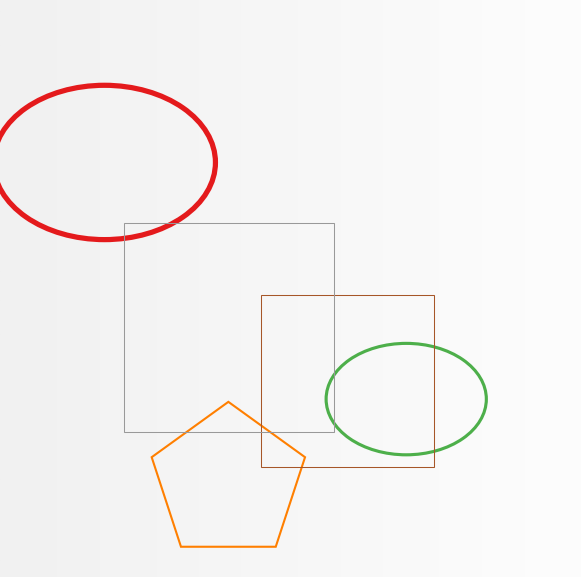[{"shape": "oval", "thickness": 2.5, "radius": 0.95, "center": [0.18, 0.718]}, {"shape": "oval", "thickness": 1.5, "radius": 0.69, "center": [0.699, 0.308]}, {"shape": "pentagon", "thickness": 1, "radius": 0.69, "center": [0.393, 0.165]}, {"shape": "square", "thickness": 0.5, "radius": 0.75, "center": [0.598, 0.339]}, {"shape": "square", "thickness": 0.5, "radius": 0.9, "center": [0.394, 0.432]}]